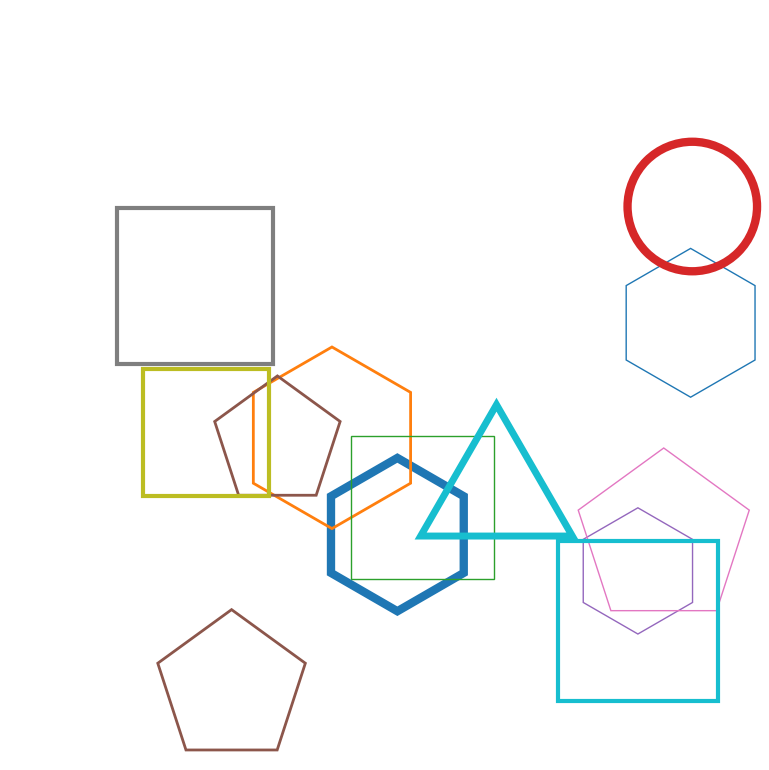[{"shape": "hexagon", "thickness": 3, "radius": 0.5, "center": [0.516, 0.306]}, {"shape": "hexagon", "thickness": 0.5, "radius": 0.48, "center": [0.897, 0.581]}, {"shape": "hexagon", "thickness": 1, "radius": 0.59, "center": [0.431, 0.431]}, {"shape": "square", "thickness": 0.5, "radius": 0.46, "center": [0.549, 0.341]}, {"shape": "circle", "thickness": 3, "radius": 0.42, "center": [0.899, 0.732]}, {"shape": "hexagon", "thickness": 0.5, "radius": 0.41, "center": [0.828, 0.259]}, {"shape": "pentagon", "thickness": 1, "radius": 0.43, "center": [0.36, 0.426]}, {"shape": "pentagon", "thickness": 1, "radius": 0.5, "center": [0.301, 0.108]}, {"shape": "pentagon", "thickness": 0.5, "radius": 0.58, "center": [0.862, 0.301]}, {"shape": "square", "thickness": 1.5, "radius": 0.51, "center": [0.253, 0.629]}, {"shape": "square", "thickness": 1.5, "radius": 0.41, "center": [0.267, 0.438]}, {"shape": "triangle", "thickness": 2.5, "radius": 0.57, "center": [0.645, 0.361]}, {"shape": "square", "thickness": 1.5, "radius": 0.52, "center": [0.829, 0.194]}]